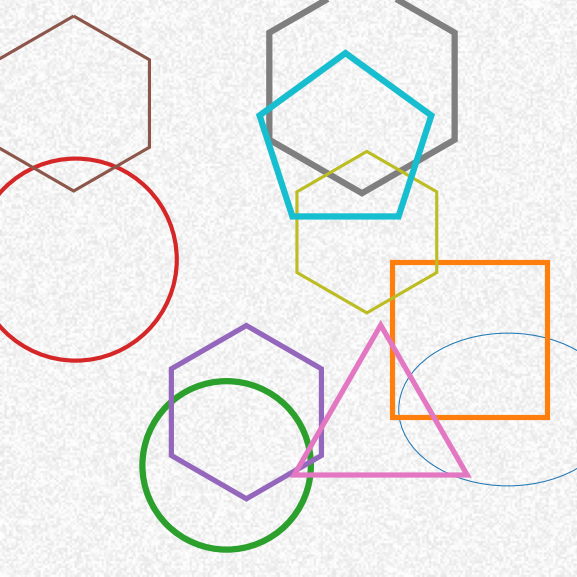[{"shape": "oval", "thickness": 0.5, "radius": 0.94, "center": [0.879, 0.29]}, {"shape": "square", "thickness": 2.5, "radius": 0.67, "center": [0.813, 0.411]}, {"shape": "circle", "thickness": 3, "radius": 0.73, "center": [0.392, 0.193]}, {"shape": "circle", "thickness": 2, "radius": 0.87, "center": [0.131, 0.55]}, {"shape": "hexagon", "thickness": 2.5, "radius": 0.75, "center": [0.427, 0.285]}, {"shape": "hexagon", "thickness": 1.5, "radius": 0.76, "center": [0.128, 0.82]}, {"shape": "triangle", "thickness": 2.5, "radius": 0.87, "center": [0.659, 0.263]}, {"shape": "hexagon", "thickness": 3, "radius": 0.93, "center": [0.627, 0.85]}, {"shape": "hexagon", "thickness": 1.5, "radius": 0.7, "center": [0.635, 0.597]}, {"shape": "pentagon", "thickness": 3, "radius": 0.78, "center": [0.598, 0.751]}]